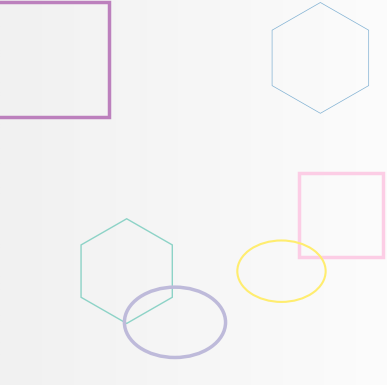[{"shape": "hexagon", "thickness": 1, "radius": 0.68, "center": [0.327, 0.296]}, {"shape": "oval", "thickness": 2.5, "radius": 0.65, "center": [0.452, 0.163]}, {"shape": "hexagon", "thickness": 0.5, "radius": 0.72, "center": [0.827, 0.85]}, {"shape": "square", "thickness": 2.5, "radius": 0.54, "center": [0.881, 0.441]}, {"shape": "square", "thickness": 2.5, "radius": 0.74, "center": [0.132, 0.845]}, {"shape": "oval", "thickness": 1.5, "radius": 0.57, "center": [0.726, 0.296]}]